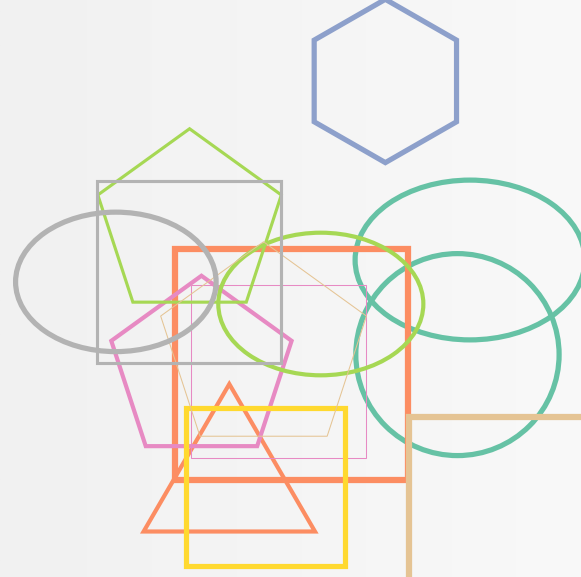[{"shape": "oval", "thickness": 2.5, "radius": 0.99, "center": [0.809, 0.549]}, {"shape": "circle", "thickness": 2.5, "radius": 0.87, "center": [0.787, 0.385]}, {"shape": "square", "thickness": 3, "radius": 1.0, "center": [0.501, 0.368]}, {"shape": "triangle", "thickness": 2, "radius": 0.85, "center": [0.395, 0.164]}, {"shape": "hexagon", "thickness": 2.5, "radius": 0.71, "center": [0.663, 0.859]}, {"shape": "pentagon", "thickness": 2, "radius": 0.82, "center": [0.347, 0.359]}, {"shape": "square", "thickness": 0.5, "radius": 0.75, "center": [0.48, 0.356]}, {"shape": "pentagon", "thickness": 1.5, "radius": 0.83, "center": [0.326, 0.61]}, {"shape": "oval", "thickness": 2, "radius": 0.88, "center": [0.552, 0.473]}, {"shape": "square", "thickness": 2.5, "radius": 0.68, "center": [0.457, 0.155]}, {"shape": "pentagon", "thickness": 0.5, "radius": 0.93, "center": [0.453, 0.394]}, {"shape": "square", "thickness": 3, "radius": 0.87, "center": [0.876, 0.104]}, {"shape": "oval", "thickness": 2.5, "radius": 0.86, "center": [0.199, 0.511]}, {"shape": "square", "thickness": 1.5, "radius": 0.79, "center": [0.326, 0.528]}]